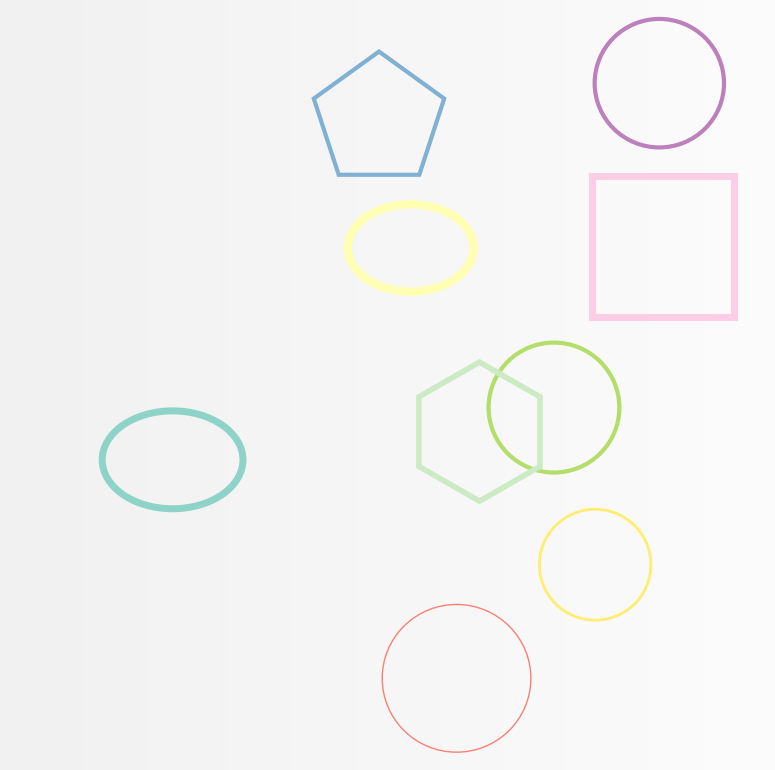[{"shape": "oval", "thickness": 2.5, "radius": 0.45, "center": [0.223, 0.403]}, {"shape": "oval", "thickness": 3, "radius": 0.41, "center": [0.53, 0.678]}, {"shape": "circle", "thickness": 0.5, "radius": 0.48, "center": [0.589, 0.119]}, {"shape": "pentagon", "thickness": 1.5, "radius": 0.44, "center": [0.489, 0.845]}, {"shape": "circle", "thickness": 1.5, "radius": 0.42, "center": [0.715, 0.471]}, {"shape": "square", "thickness": 2.5, "radius": 0.46, "center": [0.855, 0.68]}, {"shape": "circle", "thickness": 1.5, "radius": 0.42, "center": [0.851, 0.892]}, {"shape": "hexagon", "thickness": 2, "radius": 0.45, "center": [0.619, 0.439]}, {"shape": "circle", "thickness": 1, "radius": 0.36, "center": [0.768, 0.267]}]